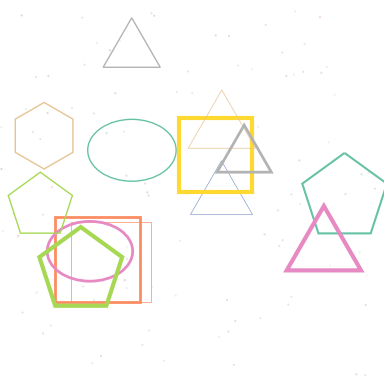[{"shape": "pentagon", "thickness": 1.5, "radius": 0.58, "center": [0.895, 0.487]}, {"shape": "oval", "thickness": 1, "radius": 0.57, "center": [0.343, 0.61]}, {"shape": "square", "thickness": 0.5, "radius": 0.52, "center": [0.288, 0.319]}, {"shape": "square", "thickness": 2, "radius": 0.55, "center": [0.253, 0.326]}, {"shape": "triangle", "thickness": 0.5, "radius": 0.47, "center": [0.575, 0.489]}, {"shape": "oval", "thickness": 2, "radius": 0.55, "center": [0.234, 0.347]}, {"shape": "triangle", "thickness": 3, "radius": 0.56, "center": [0.841, 0.353]}, {"shape": "pentagon", "thickness": 3, "radius": 0.57, "center": [0.21, 0.297]}, {"shape": "pentagon", "thickness": 1, "radius": 0.44, "center": [0.105, 0.465]}, {"shape": "square", "thickness": 3, "radius": 0.47, "center": [0.56, 0.597]}, {"shape": "triangle", "thickness": 0.5, "radius": 0.5, "center": [0.576, 0.665]}, {"shape": "hexagon", "thickness": 1, "radius": 0.43, "center": [0.115, 0.647]}, {"shape": "triangle", "thickness": 1, "radius": 0.43, "center": [0.342, 0.868]}, {"shape": "triangle", "thickness": 2, "radius": 0.41, "center": [0.634, 0.594]}]